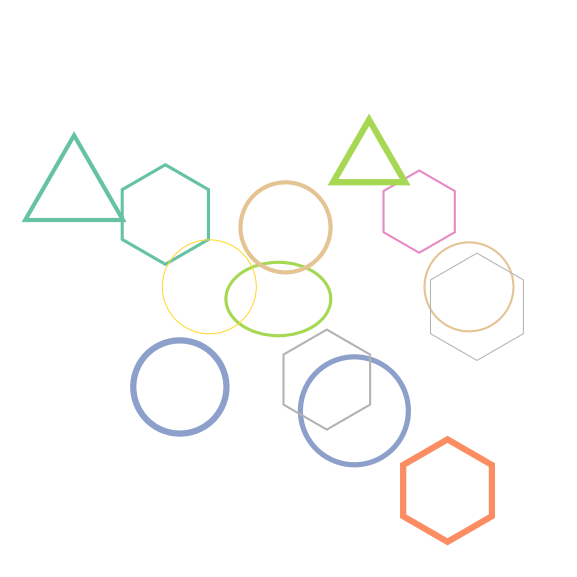[{"shape": "triangle", "thickness": 2, "radius": 0.49, "center": [0.128, 0.667]}, {"shape": "hexagon", "thickness": 1.5, "radius": 0.43, "center": [0.286, 0.628]}, {"shape": "hexagon", "thickness": 3, "radius": 0.44, "center": [0.775, 0.15]}, {"shape": "circle", "thickness": 2.5, "radius": 0.47, "center": [0.614, 0.288]}, {"shape": "circle", "thickness": 3, "radius": 0.4, "center": [0.311, 0.329]}, {"shape": "hexagon", "thickness": 1, "radius": 0.36, "center": [0.726, 0.633]}, {"shape": "triangle", "thickness": 3, "radius": 0.36, "center": [0.639, 0.72]}, {"shape": "oval", "thickness": 1.5, "radius": 0.45, "center": [0.482, 0.481]}, {"shape": "circle", "thickness": 0.5, "radius": 0.41, "center": [0.362, 0.503]}, {"shape": "circle", "thickness": 2, "radius": 0.39, "center": [0.494, 0.605]}, {"shape": "circle", "thickness": 1, "radius": 0.39, "center": [0.812, 0.502]}, {"shape": "hexagon", "thickness": 0.5, "radius": 0.46, "center": [0.826, 0.468]}, {"shape": "hexagon", "thickness": 1, "radius": 0.43, "center": [0.566, 0.342]}]